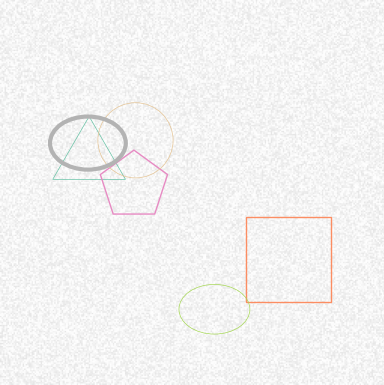[{"shape": "triangle", "thickness": 0.5, "radius": 0.55, "center": [0.231, 0.589]}, {"shape": "square", "thickness": 1, "radius": 0.55, "center": [0.748, 0.327]}, {"shape": "pentagon", "thickness": 1, "radius": 0.46, "center": [0.348, 0.518]}, {"shape": "oval", "thickness": 0.5, "radius": 0.46, "center": [0.557, 0.197]}, {"shape": "circle", "thickness": 0.5, "radius": 0.49, "center": [0.352, 0.636]}, {"shape": "oval", "thickness": 3, "radius": 0.49, "center": [0.228, 0.628]}]